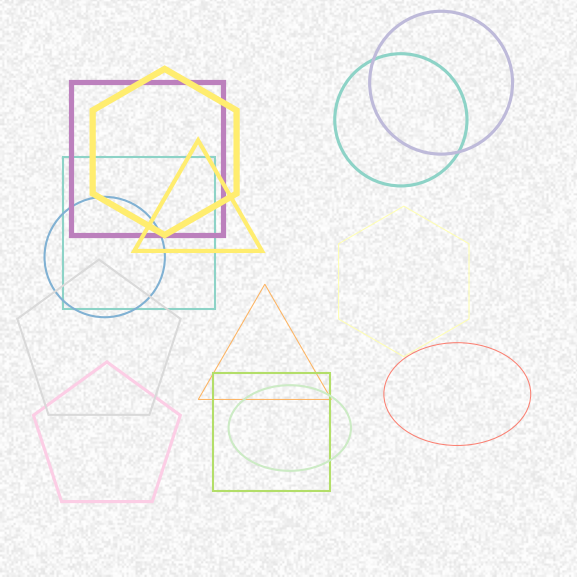[{"shape": "square", "thickness": 1, "radius": 0.66, "center": [0.24, 0.596]}, {"shape": "circle", "thickness": 1.5, "radius": 0.57, "center": [0.694, 0.792]}, {"shape": "hexagon", "thickness": 0.5, "radius": 0.65, "center": [0.699, 0.512]}, {"shape": "circle", "thickness": 1.5, "radius": 0.62, "center": [0.764, 0.856]}, {"shape": "oval", "thickness": 0.5, "radius": 0.64, "center": [0.792, 0.317]}, {"shape": "circle", "thickness": 1, "radius": 0.52, "center": [0.181, 0.554]}, {"shape": "triangle", "thickness": 0.5, "radius": 0.67, "center": [0.459, 0.374]}, {"shape": "square", "thickness": 1, "radius": 0.51, "center": [0.47, 0.251]}, {"shape": "pentagon", "thickness": 1.5, "radius": 0.67, "center": [0.185, 0.239]}, {"shape": "pentagon", "thickness": 1, "radius": 0.74, "center": [0.171, 0.401]}, {"shape": "square", "thickness": 2.5, "radius": 0.66, "center": [0.255, 0.724]}, {"shape": "oval", "thickness": 1, "radius": 0.53, "center": [0.502, 0.258]}, {"shape": "triangle", "thickness": 2, "radius": 0.64, "center": [0.343, 0.628]}, {"shape": "hexagon", "thickness": 3, "radius": 0.72, "center": [0.285, 0.736]}]